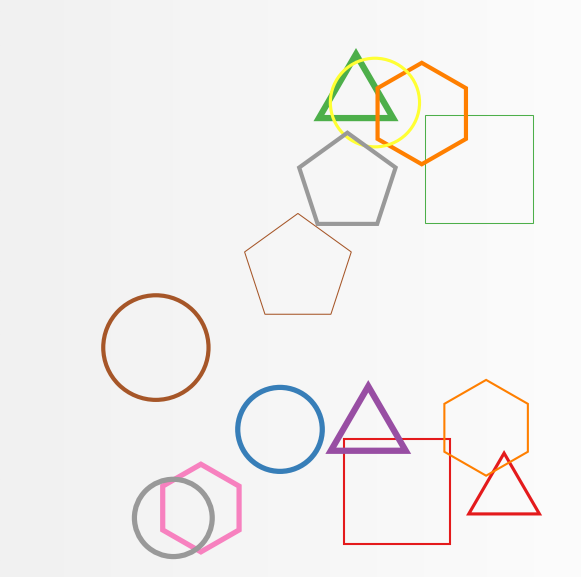[{"shape": "square", "thickness": 1, "radius": 0.45, "center": [0.682, 0.149]}, {"shape": "triangle", "thickness": 1.5, "radius": 0.35, "center": [0.867, 0.144]}, {"shape": "circle", "thickness": 2.5, "radius": 0.36, "center": [0.482, 0.256]}, {"shape": "triangle", "thickness": 3, "radius": 0.37, "center": [0.612, 0.832]}, {"shape": "square", "thickness": 0.5, "radius": 0.47, "center": [0.824, 0.707]}, {"shape": "triangle", "thickness": 3, "radius": 0.37, "center": [0.634, 0.256]}, {"shape": "hexagon", "thickness": 2, "radius": 0.44, "center": [0.726, 0.803]}, {"shape": "hexagon", "thickness": 1, "radius": 0.41, "center": [0.836, 0.258]}, {"shape": "circle", "thickness": 1.5, "radius": 0.38, "center": [0.645, 0.822]}, {"shape": "pentagon", "thickness": 0.5, "radius": 0.48, "center": [0.513, 0.533]}, {"shape": "circle", "thickness": 2, "radius": 0.45, "center": [0.268, 0.397]}, {"shape": "hexagon", "thickness": 2.5, "radius": 0.38, "center": [0.346, 0.119]}, {"shape": "circle", "thickness": 2.5, "radius": 0.33, "center": [0.298, 0.102]}, {"shape": "pentagon", "thickness": 2, "radius": 0.44, "center": [0.598, 0.682]}]